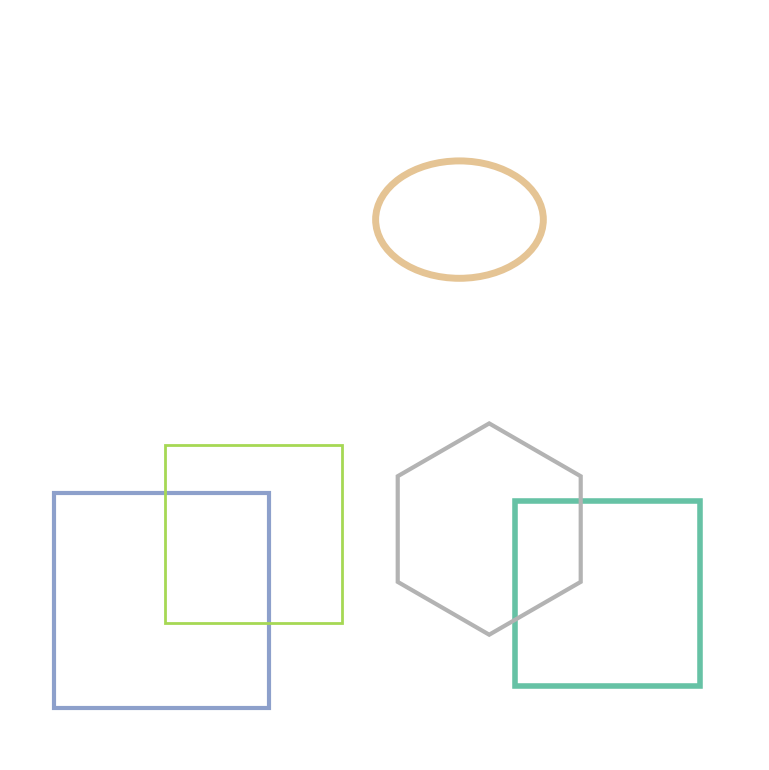[{"shape": "square", "thickness": 2, "radius": 0.6, "center": [0.789, 0.229]}, {"shape": "square", "thickness": 1.5, "radius": 0.7, "center": [0.209, 0.22]}, {"shape": "square", "thickness": 1, "radius": 0.58, "center": [0.329, 0.307]}, {"shape": "oval", "thickness": 2.5, "radius": 0.54, "center": [0.597, 0.715]}, {"shape": "hexagon", "thickness": 1.5, "radius": 0.69, "center": [0.635, 0.313]}]